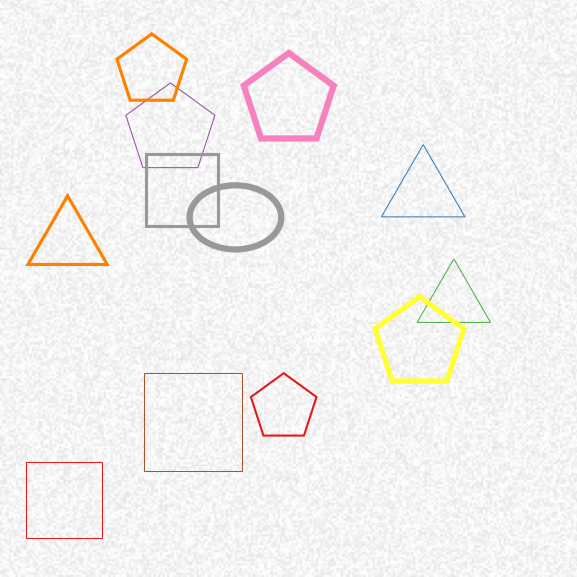[{"shape": "pentagon", "thickness": 1, "radius": 0.3, "center": [0.491, 0.293]}, {"shape": "square", "thickness": 0.5, "radius": 0.33, "center": [0.111, 0.133]}, {"shape": "triangle", "thickness": 0.5, "radius": 0.42, "center": [0.733, 0.665]}, {"shape": "triangle", "thickness": 0.5, "radius": 0.37, "center": [0.786, 0.478]}, {"shape": "pentagon", "thickness": 0.5, "radius": 0.41, "center": [0.295, 0.774]}, {"shape": "pentagon", "thickness": 1.5, "radius": 0.32, "center": [0.263, 0.877]}, {"shape": "triangle", "thickness": 1.5, "radius": 0.4, "center": [0.117, 0.581]}, {"shape": "pentagon", "thickness": 2.5, "radius": 0.4, "center": [0.726, 0.405]}, {"shape": "square", "thickness": 0.5, "radius": 0.42, "center": [0.335, 0.268]}, {"shape": "pentagon", "thickness": 3, "radius": 0.41, "center": [0.5, 0.826]}, {"shape": "square", "thickness": 1.5, "radius": 0.31, "center": [0.315, 0.67]}, {"shape": "oval", "thickness": 3, "radius": 0.4, "center": [0.408, 0.623]}]